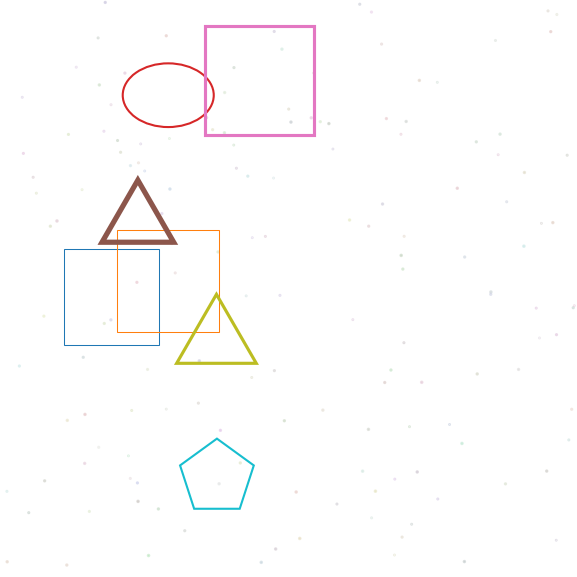[{"shape": "square", "thickness": 0.5, "radius": 0.41, "center": [0.193, 0.485]}, {"shape": "square", "thickness": 0.5, "radius": 0.44, "center": [0.291, 0.512]}, {"shape": "oval", "thickness": 1, "radius": 0.39, "center": [0.291, 0.834]}, {"shape": "triangle", "thickness": 2.5, "radius": 0.36, "center": [0.239, 0.616]}, {"shape": "square", "thickness": 1.5, "radius": 0.47, "center": [0.45, 0.86]}, {"shape": "triangle", "thickness": 1.5, "radius": 0.4, "center": [0.375, 0.41]}, {"shape": "pentagon", "thickness": 1, "radius": 0.34, "center": [0.376, 0.172]}]